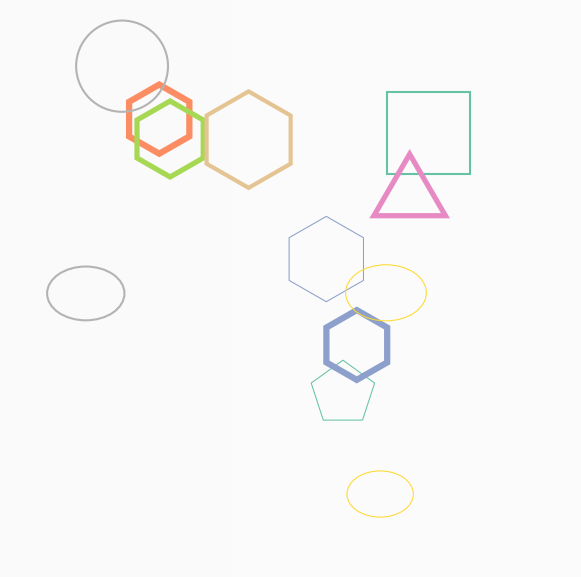[{"shape": "pentagon", "thickness": 0.5, "radius": 0.29, "center": [0.59, 0.318]}, {"shape": "square", "thickness": 1, "radius": 0.36, "center": [0.737, 0.769]}, {"shape": "hexagon", "thickness": 3, "radius": 0.3, "center": [0.274, 0.793]}, {"shape": "hexagon", "thickness": 3, "radius": 0.3, "center": [0.614, 0.402]}, {"shape": "hexagon", "thickness": 0.5, "radius": 0.37, "center": [0.561, 0.551]}, {"shape": "triangle", "thickness": 2.5, "radius": 0.36, "center": [0.705, 0.661]}, {"shape": "hexagon", "thickness": 2.5, "radius": 0.33, "center": [0.293, 0.758]}, {"shape": "oval", "thickness": 0.5, "radius": 0.29, "center": [0.654, 0.144]}, {"shape": "oval", "thickness": 0.5, "radius": 0.35, "center": [0.664, 0.492]}, {"shape": "hexagon", "thickness": 2, "radius": 0.42, "center": [0.428, 0.757]}, {"shape": "oval", "thickness": 1, "radius": 0.33, "center": [0.148, 0.491]}, {"shape": "circle", "thickness": 1, "radius": 0.4, "center": [0.21, 0.885]}]